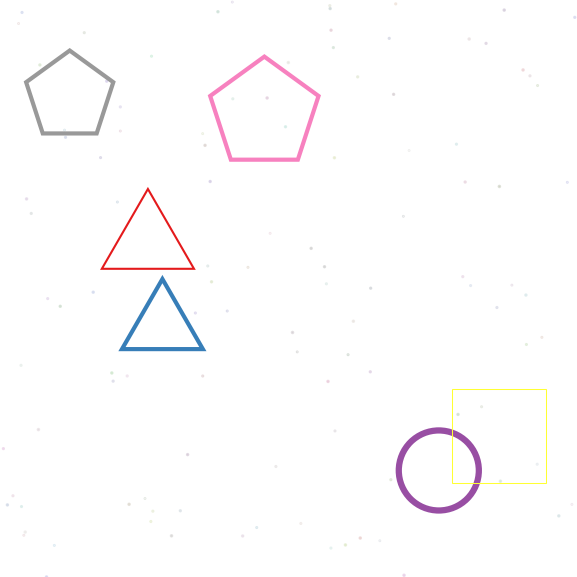[{"shape": "triangle", "thickness": 1, "radius": 0.46, "center": [0.256, 0.58]}, {"shape": "triangle", "thickness": 2, "radius": 0.4, "center": [0.281, 0.435]}, {"shape": "circle", "thickness": 3, "radius": 0.35, "center": [0.76, 0.184]}, {"shape": "square", "thickness": 0.5, "radius": 0.41, "center": [0.863, 0.245]}, {"shape": "pentagon", "thickness": 2, "radius": 0.49, "center": [0.458, 0.802]}, {"shape": "pentagon", "thickness": 2, "radius": 0.4, "center": [0.121, 0.832]}]